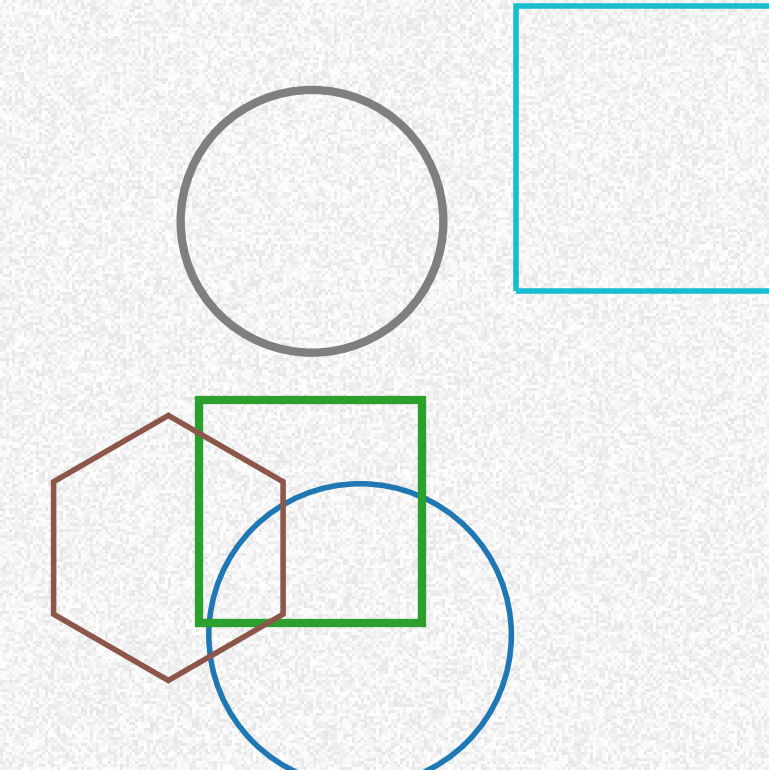[{"shape": "circle", "thickness": 2, "radius": 0.98, "center": [0.468, 0.175]}, {"shape": "square", "thickness": 3, "radius": 0.72, "center": [0.403, 0.336]}, {"shape": "hexagon", "thickness": 2, "radius": 0.86, "center": [0.219, 0.288]}, {"shape": "circle", "thickness": 3, "radius": 0.85, "center": [0.405, 0.713]}, {"shape": "square", "thickness": 2, "radius": 0.93, "center": [0.856, 0.807]}]